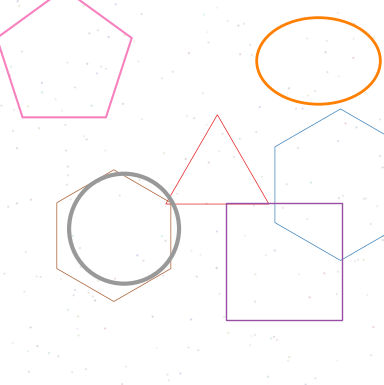[{"shape": "triangle", "thickness": 0.5, "radius": 0.77, "center": [0.565, 0.547]}, {"shape": "hexagon", "thickness": 0.5, "radius": 0.98, "center": [0.884, 0.52]}, {"shape": "square", "thickness": 1, "radius": 0.76, "center": [0.738, 0.32]}, {"shape": "oval", "thickness": 2, "radius": 0.8, "center": [0.827, 0.842]}, {"shape": "hexagon", "thickness": 0.5, "radius": 0.86, "center": [0.296, 0.388]}, {"shape": "pentagon", "thickness": 1.5, "radius": 0.92, "center": [0.167, 0.844]}, {"shape": "circle", "thickness": 3, "radius": 0.71, "center": [0.322, 0.406]}]